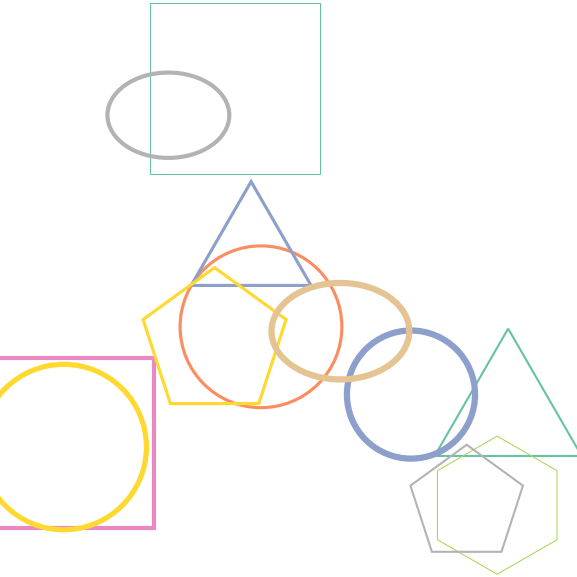[{"shape": "triangle", "thickness": 1, "radius": 0.74, "center": [0.88, 0.283]}, {"shape": "square", "thickness": 0.5, "radius": 0.74, "center": [0.407, 0.846]}, {"shape": "circle", "thickness": 1.5, "radius": 0.7, "center": [0.452, 0.433]}, {"shape": "circle", "thickness": 3, "radius": 0.55, "center": [0.712, 0.316]}, {"shape": "triangle", "thickness": 1.5, "radius": 0.6, "center": [0.435, 0.565]}, {"shape": "square", "thickness": 2, "radius": 0.74, "center": [0.119, 0.232]}, {"shape": "hexagon", "thickness": 0.5, "radius": 0.6, "center": [0.861, 0.124]}, {"shape": "pentagon", "thickness": 1.5, "radius": 0.65, "center": [0.372, 0.406]}, {"shape": "circle", "thickness": 2.5, "radius": 0.72, "center": [0.11, 0.225]}, {"shape": "oval", "thickness": 3, "radius": 0.6, "center": [0.589, 0.426]}, {"shape": "oval", "thickness": 2, "radius": 0.53, "center": [0.292, 0.8]}, {"shape": "pentagon", "thickness": 1, "radius": 0.51, "center": [0.808, 0.127]}]